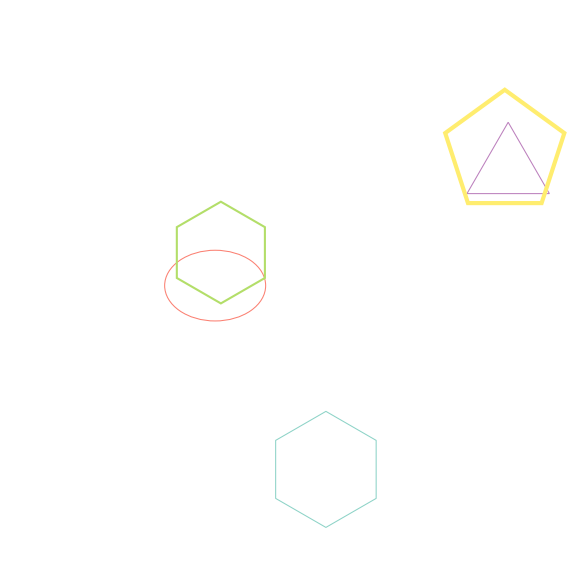[{"shape": "hexagon", "thickness": 0.5, "radius": 0.5, "center": [0.564, 0.186]}, {"shape": "oval", "thickness": 0.5, "radius": 0.44, "center": [0.373, 0.505]}, {"shape": "hexagon", "thickness": 1, "radius": 0.44, "center": [0.382, 0.562]}, {"shape": "triangle", "thickness": 0.5, "radius": 0.41, "center": [0.88, 0.705]}, {"shape": "pentagon", "thickness": 2, "radius": 0.54, "center": [0.874, 0.735]}]